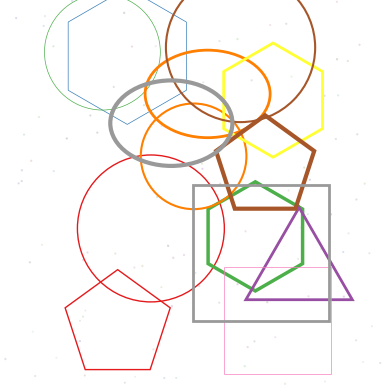[{"shape": "pentagon", "thickness": 1, "radius": 0.72, "center": [0.306, 0.156]}, {"shape": "circle", "thickness": 1, "radius": 0.95, "center": [0.392, 0.407]}, {"shape": "hexagon", "thickness": 0.5, "radius": 0.89, "center": [0.331, 0.854]}, {"shape": "circle", "thickness": 0.5, "radius": 0.75, "center": [0.266, 0.865]}, {"shape": "hexagon", "thickness": 2.5, "radius": 0.71, "center": [0.663, 0.386]}, {"shape": "triangle", "thickness": 2, "radius": 0.8, "center": [0.777, 0.301]}, {"shape": "oval", "thickness": 2, "radius": 0.81, "center": [0.539, 0.756]}, {"shape": "circle", "thickness": 1.5, "radius": 0.69, "center": [0.503, 0.594]}, {"shape": "hexagon", "thickness": 2, "radius": 0.74, "center": [0.709, 0.74]}, {"shape": "circle", "thickness": 1.5, "radius": 0.97, "center": [0.625, 0.877]}, {"shape": "pentagon", "thickness": 3, "radius": 0.67, "center": [0.689, 0.566]}, {"shape": "square", "thickness": 0.5, "radius": 0.69, "center": [0.721, 0.168]}, {"shape": "square", "thickness": 2, "radius": 0.88, "center": [0.678, 0.342]}, {"shape": "oval", "thickness": 3, "radius": 0.79, "center": [0.445, 0.68]}]